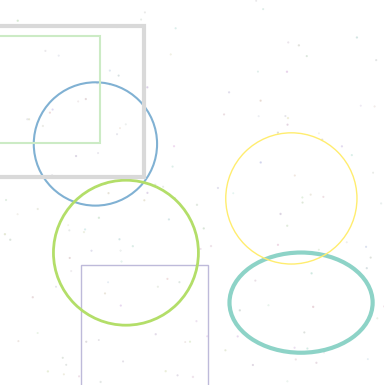[{"shape": "oval", "thickness": 3, "radius": 0.93, "center": [0.782, 0.214]}, {"shape": "square", "thickness": 1, "radius": 0.82, "center": [0.375, 0.147]}, {"shape": "circle", "thickness": 1.5, "radius": 0.8, "center": [0.248, 0.626]}, {"shape": "circle", "thickness": 2, "radius": 0.94, "center": [0.327, 0.344]}, {"shape": "square", "thickness": 3, "radius": 0.98, "center": [0.178, 0.736]}, {"shape": "square", "thickness": 1.5, "radius": 0.7, "center": [0.12, 0.767]}, {"shape": "circle", "thickness": 1, "radius": 0.85, "center": [0.757, 0.485]}]